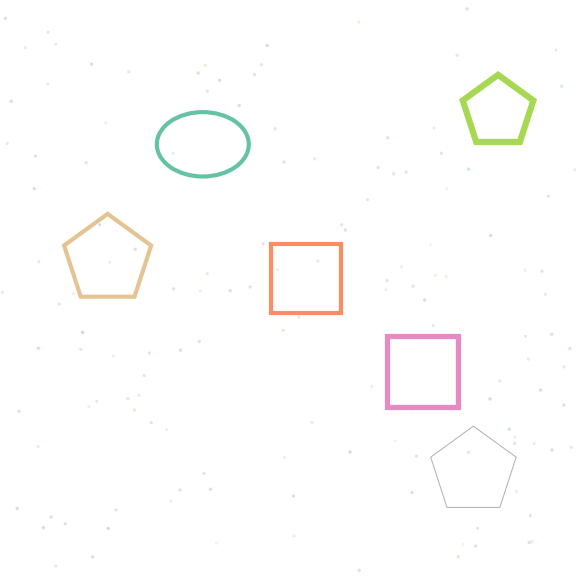[{"shape": "oval", "thickness": 2, "radius": 0.4, "center": [0.351, 0.749]}, {"shape": "square", "thickness": 2, "radius": 0.3, "center": [0.53, 0.516]}, {"shape": "square", "thickness": 2.5, "radius": 0.31, "center": [0.731, 0.356]}, {"shape": "pentagon", "thickness": 3, "radius": 0.32, "center": [0.862, 0.805]}, {"shape": "pentagon", "thickness": 2, "radius": 0.4, "center": [0.186, 0.55]}, {"shape": "pentagon", "thickness": 0.5, "radius": 0.39, "center": [0.82, 0.183]}]